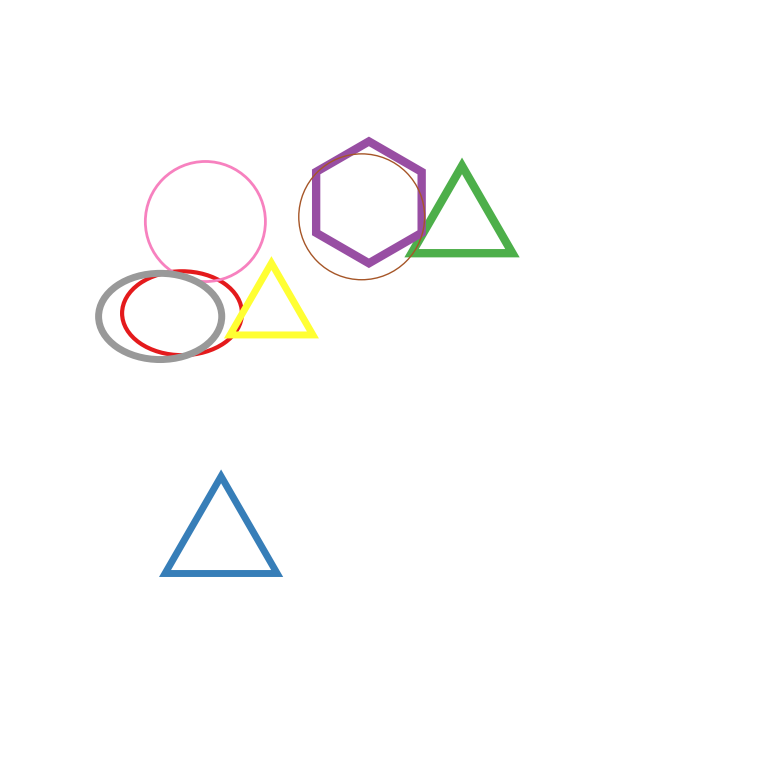[{"shape": "oval", "thickness": 1.5, "radius": 0.39, "center": [0.236, 0.593]}, {"shape": "triangle", "thickness": 2.5, "radius": 0.42, "center": [0.287, 0.297]}, {"shape": "triangle", "thickness": 3, "radius": 0.38, "center": [0.6, 0.709]}, {"shape": "hexagon", "thickness": 3, "radius": 0.4, "center": [0.479, 0.737]}, {"shape": "triangle", "thickness": 2.5, "radius": 0.31, "center": [0.353, 0.596]}, {"shape": "circle", "thickness": 0.5, "radius": 0.41, "center": [0.47, 0.718]}, {"shape": "circle", "thickness": 1, "radius": 0.39, "center": [0.267, 0.712]}, {"shape": "oval", "thickness": 2.5, "radius": 0.4, "center": [0.208, 0.589]}]